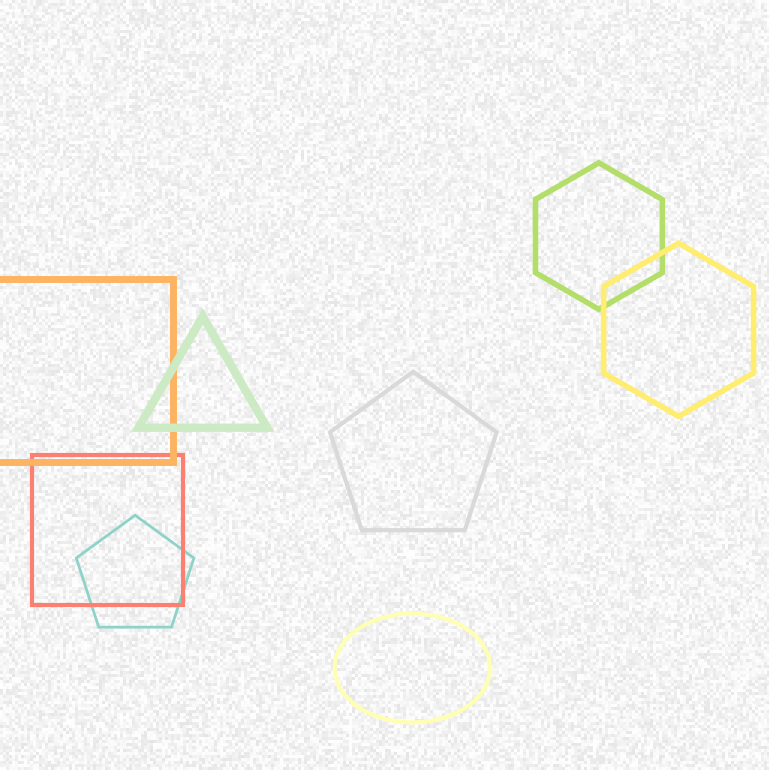[{"shape": "pentagon", "thickness": 1, "radius": 0.4, "center": [0.175, 0.25]}, {"shape": "oval", "thickness": 1.5, "radius": 0.5, "center": [0.536, 0.132]}, {"shape": "square", "thickness": 1.5, "radius": 0.49, "center": [0.139, 0.312]}, {"shape": "square", "thickness": 2.5, "radius": 0.59, "center": [0.105, 0.519]}, {"shape": "hexagon", "thickness": 2, "radius": 0.48, "center": [0.778, 0.693]}, {"shape": "pentagon", "thickness": 1.5, "radius": 0.57, "center": [0.537, 0.404]}, {"shape": "triangle", "thickness": 3, "radius": 0.48, "center": [0.263, 0.493]}, {"shape": "hexagon", "thickness": 2, "radius": 0.56, "center": [0.881, 0.572]}]